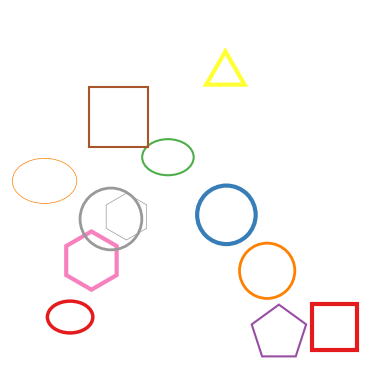[{"shape": "oval", "thickness": 2.5, "radius": 0.3, "center": [0.182, 0.177]}, {"shape": "square", "thickness": 3, "radius": 0.3, "center": [0.869, 0.15]}, {"shape": "circle", "thickness": 3, "radius": 0.38, "center": [0.588, 0.442]}, {"shape": "oval", "thickness": 1.5, "radius": 0.33, "center": [0.436, 0.592]}, {"shape": "pentagon", "thickness": 1.5, "radius": 0.37, "center": [0.724, 0.134]}, {"shape": "oval", "thickness": 0.5, "radius": 0.42, "center": [0.116, 0.53]}, {"shape": "circle", "thickness": 2, "radius": 0.36, "center": [0.694, 0.297]}, {"shape": "triangle", "thickness": 3, "radius": 0.29, "center": [0.585, 0.809]}, {"shape": "square", "thickness": 1.5, "radius": 0.38, "center": [0.308, 0.696]}, {"shape": "hexagon", "thickness": 3, "radius": 0.38, "center": [0.238, 0.323]}, {"shape": "hexagon", "thickness": 0.5, "radius": 0.3, "center": [0.328, 0.437]}, {"shape": "circle", "thickness": 2, "radius": 0.4, "center": [0.288, 0.431]}]